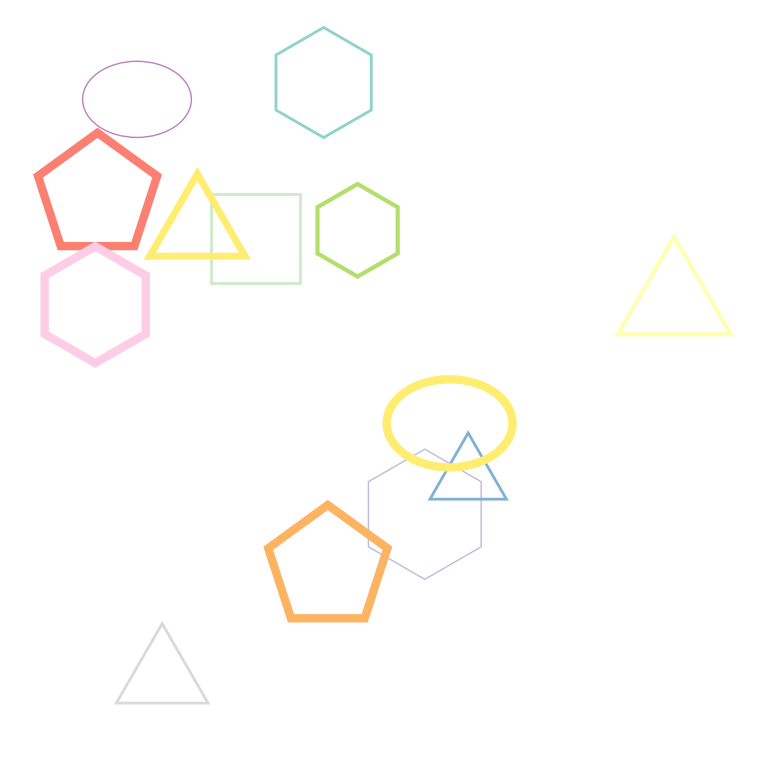[{"shape": "hexagon", "thickness": 1, "radius": 0.36, "center": [0.42, 0.893]}, {"shape": "triangle", "thickness": 1.5, "radius": 0.42, "center": [0.876, 0.608]}, {"shape": "hexagon", "thickness": 0.5, "radius": 0.42, "center": [0.552, 0.332]}, {"shape": "pentagon", "thickness": 3, "radius": 0.41, "center": [0.127, 0.746]}, {"shape": "triangle", "thickness": 1, "radius": 0.29, "center": [0.608, 0.38]}, {"shape": "pentagon", "thickness": 3, "radius": 0.41, "center": [0.426, 0.263]}, {"shape": "hexagon", "thickness": 1.5, "radius": 0.3, "center": [0.464, 0.701]}, {"shape": "hexagon", "thickness": 3, "radius": 0.38, "center": [0.124, 0.604]}, {"shape": "triangle", "thickness": 1, "radius": 0.34, "center": [0.211, 0.121]}, {"shape": "oval", "thickness": 0.5, "radius": 0.35, "center": [0.178, 0.871]}, {"shape": "square", "thickness": 1, "radius": 0.29, "center": [0.332, 0.69]}, {"shape": "triangle", "thickness": 2.5, "radius": 0.36, "center": [0.256, 0.703]}, {"shape": "oval", "thickness": 3, "radius": 0.41, "center": [0.584, 0.45]}]